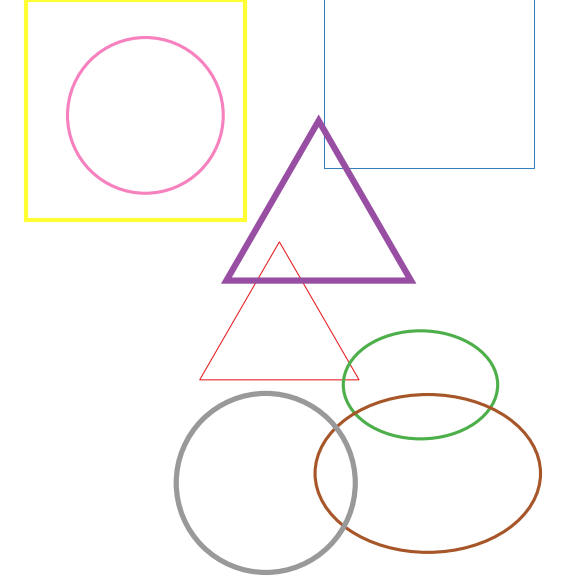[{"shape": "triangle", "thickness": 0.5, "radius": 0.8, "center": [0.484, 0.421]}, {"shape": "square", "thickness": 0.5, "radius": 0.91, "center": [0.743, 0.89]}, {"shape": "oval", "thickness": 1.5, "radius": 0.67, "center": [0.728, 0.333]}, {"shape": "triangle", "thickness": 3, "radius": 0.92, "center": [0.552, 0.606]}, {"shape": "square", "thickness": 2, "radius": 0.95, "center": [0.235, 0.809]}, {"shape": "oval", "thickness": 1.5, "radius": 0.98, "center": [0.741, 0.179]}, {"shape": "circle", "thickness": 1.5, "radius": 0.67, "center": [0.252, 0.799]}, {"shape": "circle", "thickness": 2.5, "radius": 0.78, "center": [0.46, 0.163]}]